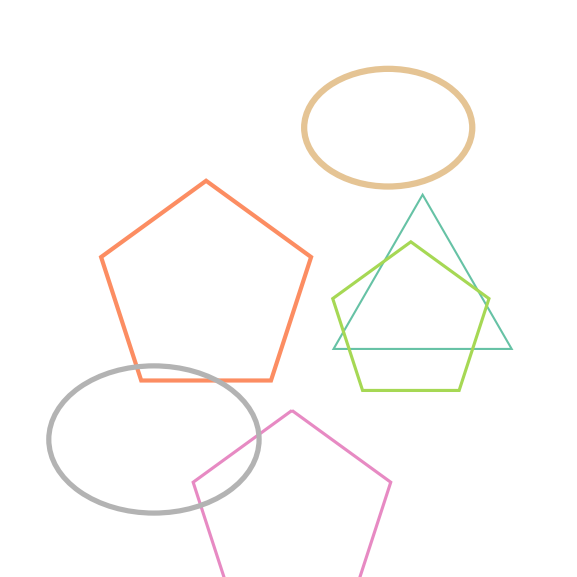[{"shape": "triangle", "thickness": 1, "radius": 0.89, "center": [0.732, 0.484]}, {"shape": "pentagon", "thickness": 2, "radius": 0.96, "center": [0.357, 0.495]}, {"shape": "pentagon", "thickness": 1.5, "radius": 0.9, "center": [0.506, 0.108]}, {"shape": "pentagon", "thickness": 1.5, "radius": 0.71, "center": [0.711, 0.438]}, {"shape": "oval", "thickness": 3, "radius": 0.73, "center": [0.672, 0.778]}, {"shape": "oval", "thickness": 2.5, "radius": 0.91, "center": [0.267, 0.238]}]